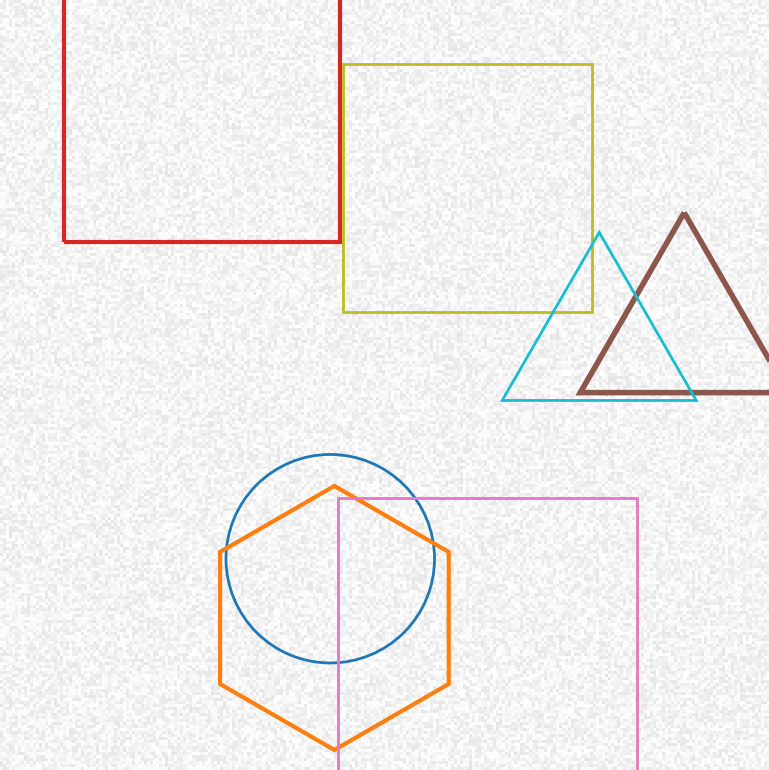[{"shape": "circle", "thickness": 1, "radius": 0.68, "center": [0.429, 0.274]}, {"shape": "hexagon", "thickness": 1.5, "radius": 0.86, "center": [0.434, 0.197]}, {"shape": "square", "thickness": 1.5, "radius": 0.9, "center": [0.262, 0.865]}, {"shape": "triangle", "thickness": 2, "radius": 0.78, "center": [0.889, 0.568]}, {"shape": "square", "thickness": 1, "radius": 0.97, "center": [0.633, 0.159]}, {"shape": "square", "thickness": 1, "radius": 0.81, "center": [0.607, 0.756]}, {"shape": "triangle", "thickness": 1, "radius": 0.73, "center": [0.778, 0.553]}]